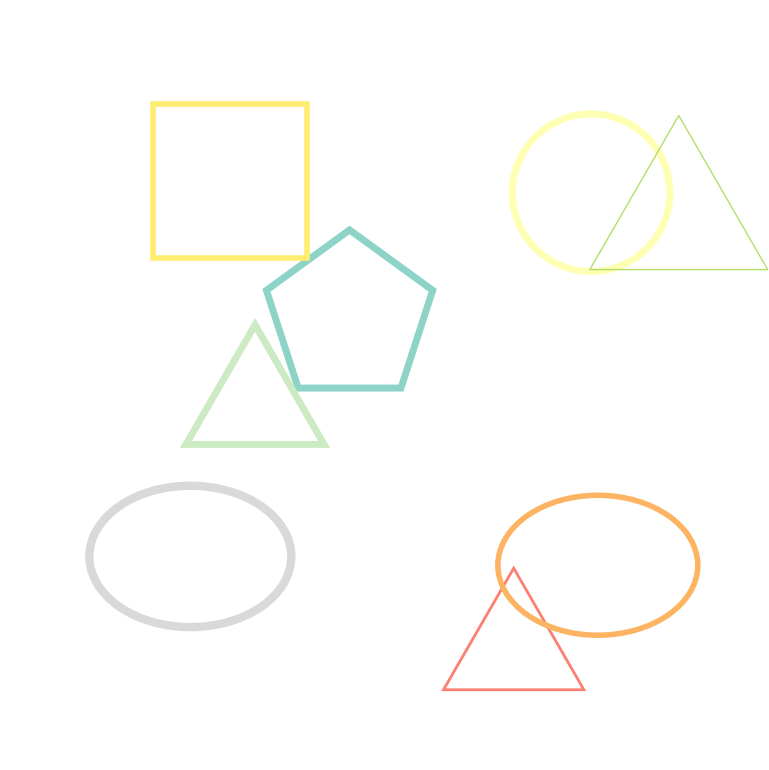[{"shape": "pentagon", "thickness": 2.5, "radius": 0.57, "center": [0.454, 0.588]}, {"shape": "circle", "thickness": 2.5, "radius": 0.51, "center": [0.768, 0.75]}, {"shape": "triangle", "thickness": 1, "radius": 0.53, "center": [0.667, 0.157]}, {"shape": "oval", "thickness": 2, "radius": 0.65, "center": [0.776, 0.266]}, {"shape": "triangle", "thickness": 0.5, "radius": 0.67, "center": [0.882, 0.717]}, {"shape": "oval", "thickness": 3, "radius": 0.66, "center": [0.247, 0.277]}, {"shape": "triangle", "thickness": 2.5, "radius": 0.52, "center": [0.331, 0.475]}, {"shape": "square", "thickness": 2, "radius": 0.5, "center": [0.298, 0.765]}]